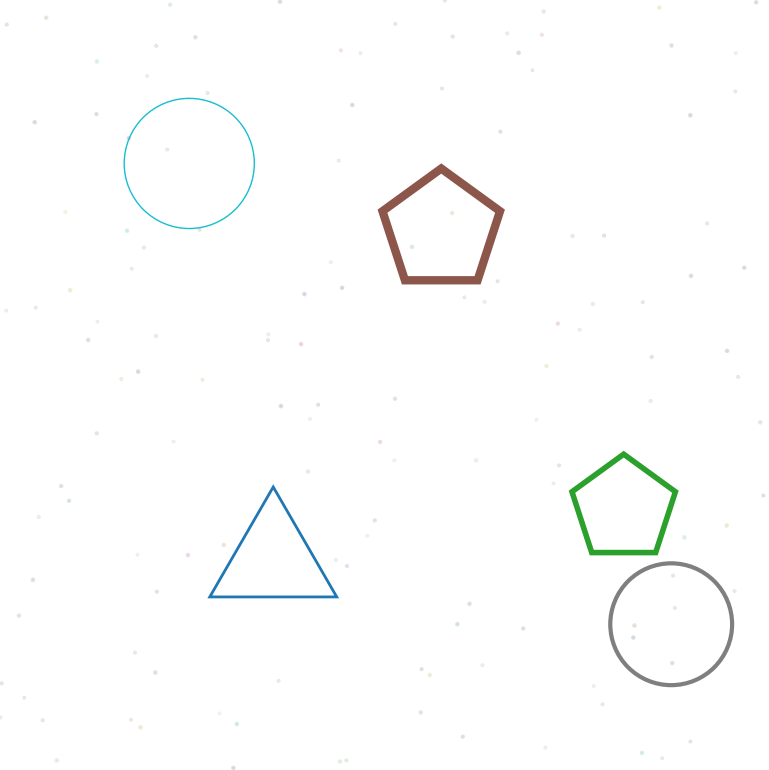[{"shape": "triangle", "thickness": 1, "radius": 0.48, "center": [0.355, 0.272]}, {"shape": "pentagon", "thickness": 2, "radius": 0.35, "center": [0.81, 0.34]}, {"shape": "pentagon", "thickness": 3, "radius": 0.4, "center": [0.573, 0.701]}, {"shape": "circle", "thickness": 1.5, "radius": 0.4, "center": [0.872, 0.189]}, {"shape": "circle", "thickness": 0.5, "radius": 0.42, "center": [0.246, 0.788]}]